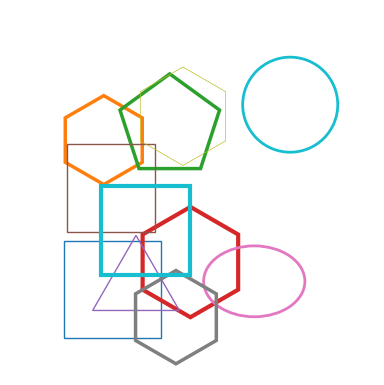[{"shape": "square", "thickness": 1, "radius": 0.63, "center": [0.293, 0.247]}, {"shape": "hexagon", "thickness": 2.5, "radius": 0.58, "center": [0.27, 0.636]}, {"shape": "pentagon", "thickness": 2.5, "radius": 0.68, "center": [0.441, 0.672]}, {"shape": "hexagon", "thickness": 3, "radius": 0.72, "center": [0.495, 0.319]}, {"shape": "triangle", "thickness": 1, "radius": 0.65, "center": [0.353, 0.259]}, {"shape": "square", "thickness": 1, "radius": 0.57, "center": [0.287, 0.512]}, {"shape": "oval", "thickness": 2, "radius": 0.66, "center": [0.66, 0.269]}, {"shape": "hexagon", "thickness": 2.5, "radius": 0.61, "center": [0.457, 0.176]}, {"shape": "hexagon", "thickness": 0.5, "radius": 0.64, "center": [0.475, 0.698]}, {"shape": "square", "thickness": 3, "radius": 0.58, "center": [0.377, 0.401]}, {"shape": "circle", "thickness": 2, "radius": 0.62, "center": [0.754, 0.728]}]